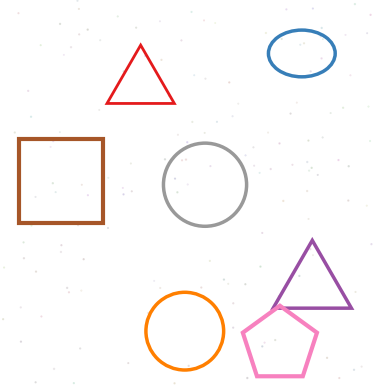[{"shape": "triangle", "thickness": 2, "radius": 0.5, "center": [0.365, 0.782]}, {"shape": "oval", "thickness": 2.5, "radius": 0.43, "center": [0.784, 0.861]}, {"shape": "triangle", "thickness": 2.5, "radius": 0.59, "center": [0.811, 0.258]}, {"shape": "circle", "thickness": 2.5, "radius": 0.5, "center": [0.48, 0.14]}, {"shape": "square", "thickness": 3, "radius": 0.55, "center": [0.158, 0.53]}, {"shape": "pentagon", "thickness": 3, "radius": 0.51, "center": [0.727, 0.105]}, {"shape": "circle", "thickness": 2.5, "radius": 0.54, "center": [0.533, 0.52]}]